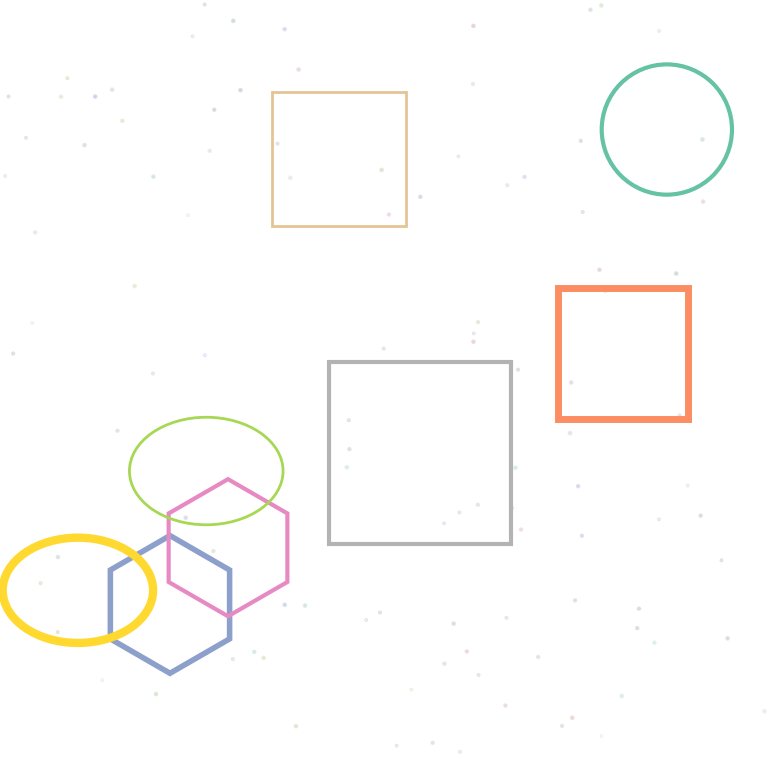[{"shape": "circle", "thickness": 1.5, "radius": 0.42, "center": [0.866, 0.832]}, {"shape": "square", "thickness": 2.5, "radius": 0.42, "center": [0.809, 0.541]}, {"shape": "hexagon", "thickness": 2, "radius": 0.45, "center": [0.221, 0.215]}, {"shape": "hexagon", "thickness": 1.5, "radius": 0.45, "center": [0.296, 0.289]}, {"shape": "oval", "thickness": 1, "radius": 0.5, "center": [0.268, 0.388]}, {"shape": "oval", "thickness": 3, "radius": 0.49, "center": [0.101, 0.233]}, {"shape": "square", "thickness": 1, "radius": 0.43, "center": [0.441, 0.793]}, {"shape": "square", "thickness": 1.5, "radius": 0.59, "center": [0.546, 0.412]}]